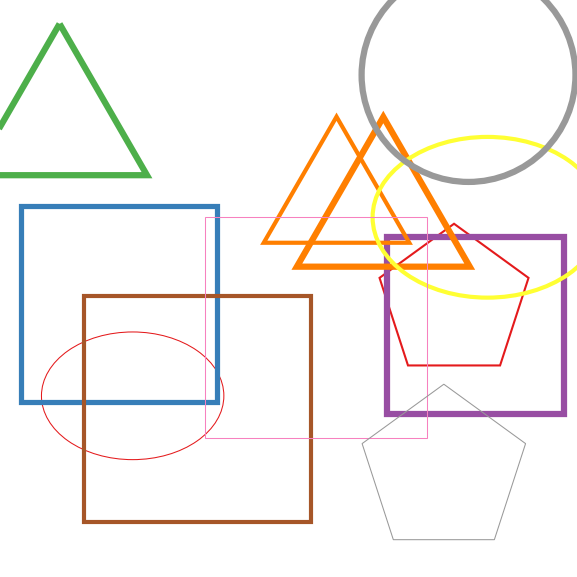[{"shape": "pentagon", "thickness": 1, "radius": 0.68, "center": [0.786, 0.476]}, {"shape": "oval", "thickness": 0.5, "radius": 0.79, "center": [0.23, 0.314]}, {"shape": "square", "thickness": 2.5, "radius": 0.85, "center": [0.207, 0.472]}, {"shape": "triangle", "thickness": 3, "radius": 0.87, "center": [0.103, 0.783]}, {"shape": "square", "thickness": 3, "radius": 0.77, "center": [0.823, 0.436]}, {"shape": "triangle", "thickness": 2, "radius": 0.73, "center": [0.583, 0.652]}, {"shape": "triangle", "thickness": 3, "radius": 0.86, "center": [0.664, 0.624]}, {"shape": "oval", "thickness": 2, "radius": 0.99, "center": [0.844, 0.623]}, {"shape": "square", "thickness": 2, "radius": 0.98, "center": [0.342, 0.291]}, {"shape": "square", "thickness": 0.5, "radius": 0.96, "center": [0.547, 0.432]}, {"shape": "pentagon", "thickness": 0.5, "radius": 0.74, "center": [0.769, 0.185]}, {"shape": "circle", "thickness": 3, "radius": 0.93, "center": [0.811, 0.869]}]